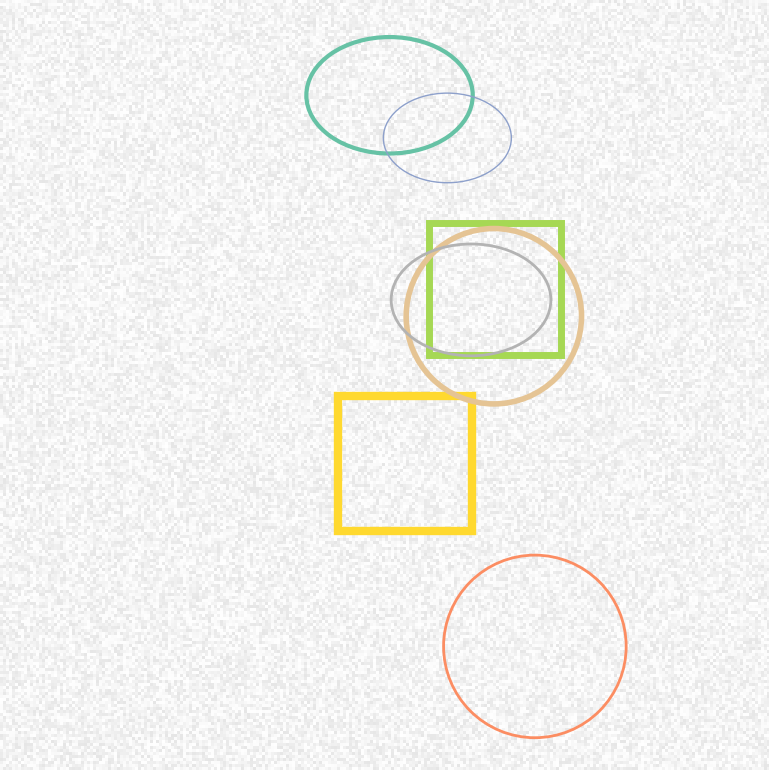[{"shape": "oval", "thickness": 1.5, "radius": 0.54, "center": [0.506, 0.876]}, {"shape": "circle", "thickness": 1, "radius": 0.59, "center": [0.695, 0.16]}, {"shape": "oval", "thickness": 0.5, "radius": 0.42, "center": [0.581, 0.821]}, {"shape": "square", "thickness": 2.5, "radius": 0.43, "center": [0.643, 0.624]}, {"shape": "square", "thickness": 3, "radius": 0.44, "center": [0.526, 0.399]}, {"shape": "circle", "thickness": 2, "radius": 0.57, "center": [0.641, 0.589]}, {"shape": "oval", "thickness": 1, "radius": 0.52, "center": [0.612, 0.611]}]